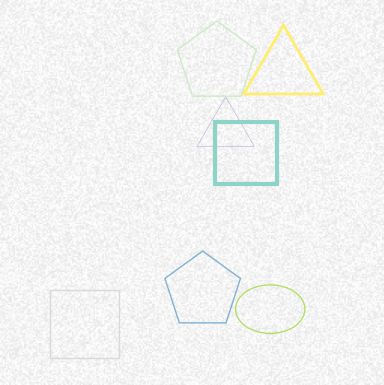[{"shape": "square", "thickness": 3, "radius": 0.4, "center": [0.64, 0.602]}, {"shape": "triangle", "thickness": 0.5, "radius": 0.43, "center": [0.586, 0.663]}, {"shape": "pentagon", "thickness": 1, "radius": 0.52, "center": [0.526, 0.245]}, {"shape": "oval", "thickness": 1, "radius": 0.45, "center": [0.702, 0.197]}, {"shape": "square", "thickness": 1, "radius": 0.44, "center": [0.22, 0.158]}, {"shape": "pentagon", "thickness": 1, "radius": 0.54, "center": [0.563, 0.837]}, {"shape": "triangle", "thickness": 2, "radius": 0.6, "center": [0.736, 0.815]}]